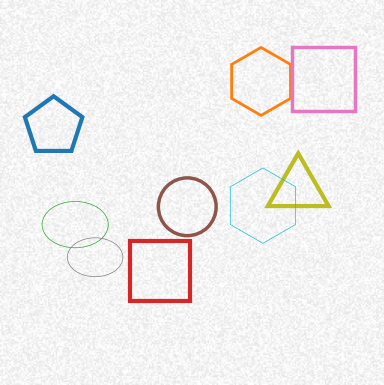[{"shape": "pentagon", "thickness": 3, "radius": 0.39, "center": [0.139, 0.672]}, {"shape": "hexagon", "thickness": 2, "radius": 0.44, "center": [0.678, 0.788]}, {"shape": "oval", "thickness": 0.5, "radius": 0.43, "center": [0.195, 0.417]}, {"shape": "square", "thickness": 3, "radius": 0.39, "center": [0.415, 0.296]}, {"shape": "circle", "thickness": 2.5, "radius": 0.38, "center": [0.486, 0.463]}, {"shape": "square", "thickness": 2.5, "radius": 0.41, "center": [0.84, 0.795]}, {"shape": "oval", "thickness": 0.5, "radius": 0.36, "center": [0.247, 0.332]}, {"shape": "triangle", "thickness": 3, "radius": 0.46, "center": [0.775, 0.51]}, {"shape": "hexagon", "thickness": 0.5, "radius": 0.49, "center": [0.683, 0.466]}]